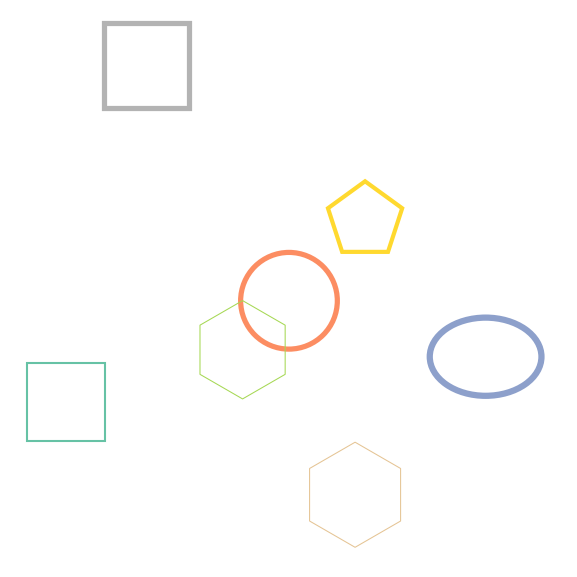[{"shape": "square", "thickness": 1, "radius": 0.34, "center": [0.114, 0.303]}, {"shape": "circle", "thickness": 2.5, "radius": 0.42, "center": [0.5, 0.478]}, {"shape": "oval", "thickness": 3, "radius": 0.48, "center": [0.841, 0.381]}, {"shape": "hexagon", "thickness": 0.5, "radius": 0.43, "center": [0.42, 0.393]}, {"shape": "pentagon", "thickness": 2, "radius": 0.34, "center": [0.632, 0.618]}, {"shape": "hexagon", "thickness": 0.5, "radius": 0.45, "center": [0.615, 0.142]}, {"shape": "square", "thickness": 2.5, "radius": 0.37, "center": [0.254, 0.886]}]